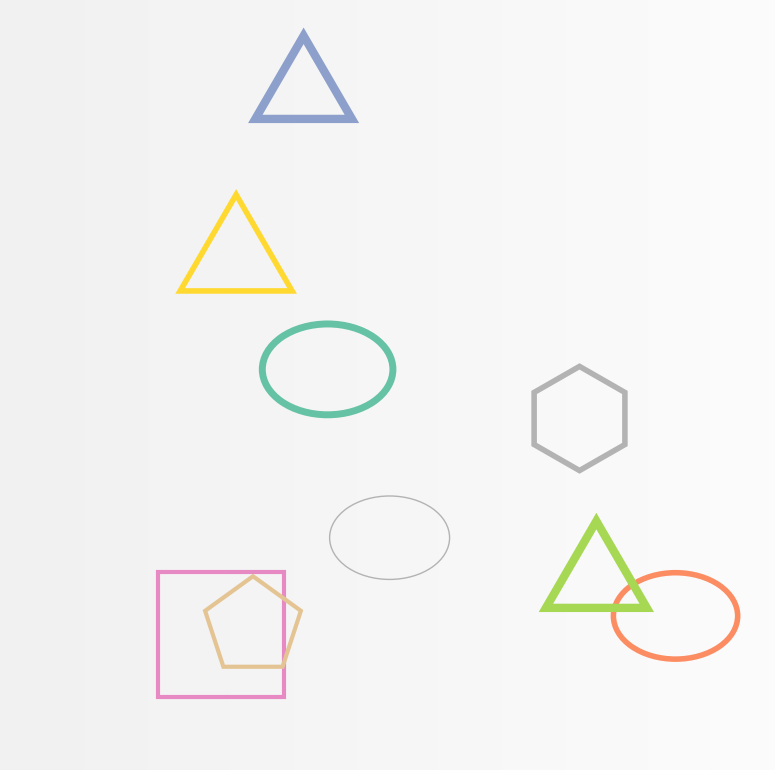[{"shape": "oval", "thickness": 2.5, "radius": 0.42, "center": [0.423, 0.52]}, {"shape": "oval", "thickness": 2, "radius": 0.4, "center": [0.872, 0.2]}, {"shape": "triangle", "thickness": 3, "radius": 0.36, "center": [0.392, 0.882]}, {"shape": "square", "thickness": 1.5, "radius": 0.41, "center": [0.285, 0.175]}, {"shape": "triangle", "thickness": 3, "radius": 0.38, "center": [0.769, 0.248]}, {"shape": "triangle", "thickness": 2, "radius": 0.42, "center": [0.305, 0.664]}, {"shape": "pentagon", "thickness": 1.5, "radius": 0.32, "center": [0.326, 0.187]}, {"shape": "oval", "thickness": 0.5, "radius": 0.39, "center": [0.503, 0.302]}, {"shape": "hexagon", "thickness": 2, "radius": 0.34, "center": [0.748, 0.457]}]